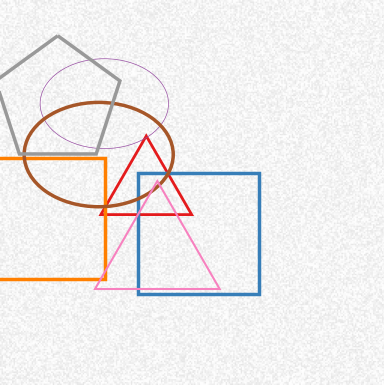[{"shape": "triangle", "thickness": 2, "radius": 0.68, "center": [0.38, 0.511]}, {"shape": "square", "thickness": 2.5, "radius": 0.79, "center": [0.516, 0.393]}, {"shape": "oval", "thickness": 0.5, "radius": 0.83, "center": [0.271, 0.731]}, {"shape": "square", "thickness": 2.5, "radius": 0.79, "center": [0.116, 0.433]}, {"shape": "oval", "thickness": 2.5, "radius": 0.97, "center": [0.256, 0.599]}, {"shape": "triangle", "thickness": 1.5, "radius": 0.93, "center": [0.409, 0.343]}, {"shape": "pentagon", "thickness": 2.5, "radius": 0.85, "center": [0.15, 0.737]}]